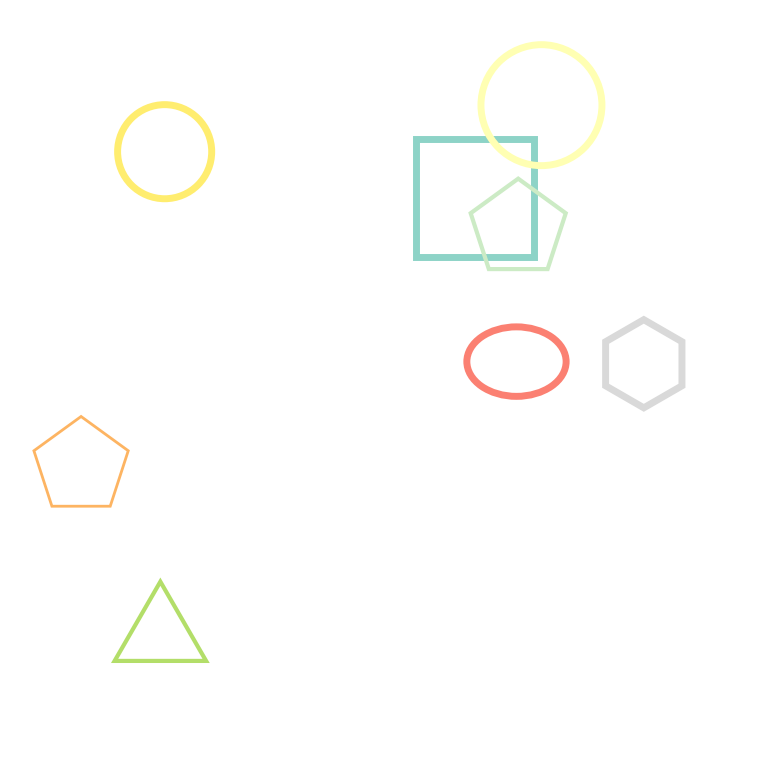[{"shape": "square", "thickness": 2.5, "radius": 0.38, "center": [0.617, 0.743]}, {"shape": "circle", "thickness": 2.5, "radius": 0.39, "center": [0.703, 0.863]}, {"shape": "oval", "thickness": 2.5, "radius": 0.32, "center": [0.671, 0.53]}, {"shape": "pentagon", "thickness": 1, "radius": 0.32, "center": [0.105, 0.395]}, {"shape": "triangle", "thickness": 1.5, "radius": 0.34, "center": [0.208, 0.176]}, {"shape": "hexagon", "thickness": 2.5, "radius": 0.29, "center": [0.836, 0.528]}, {"shape": "pentagon", "thickness": 1.5, "radius": 0.32, "center": [0.673, 0.703]}, {"shape": "circle", "thickness": 2.5, "radius": 0.31, "center": [0.214, 0.803]}]